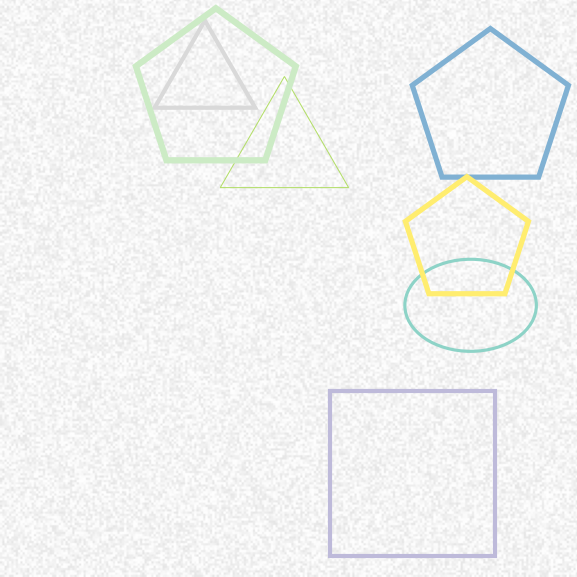[{"shape": "oval", "thickness": 1.5, "radius": 0.57, "center": [0.815, 0.47]}, {"shape": "square", "thickness": 2, "radius": 0.71, "center": [0.714, 0.18]}, {"shape": "pentagon", "thickness": 2.5, "radius": 0.71, "center": [0.849, 0.807]}, {"shape": "triangle", "thickness": 0.5, "radius": 0.64, "center": [0.493, 0.738]}, {"shape": "triangle", "thickness": 2, "radius": 0.5, "center": [0.355, 0.863]}, {"shape": "pentagon", "thickness": 3, "radius": 0.73, "center": [0.374, 0.839]}, {"shape": "pentagon", "thickness": 2.5, "radius": 0.56, "center": [0.809, 0.581]}]